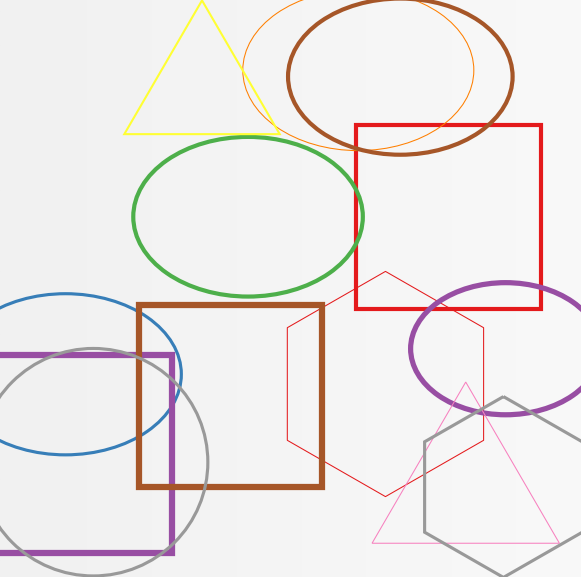[{"shape": "hexagon", "thickness": 0.5, "radius": 0.97, "center": [0.663, 0.334]}, {"shape": "square", "thickness": 2, "radius": 0.8, "center": [0.772, 0.623]}, {"shape": "oval", "thickness": 1.5, "radius": 1.0, "center": [0.113, 0.351]}, {"shape": "oval", "thickness": 2, "radius": 0.99, "center": [0.427, 0.624]}, {"shape": "oval", "thickness": 2.5, "radius": 0.82, "center": [0.87, 0.395]}, {"shape": "square", "thickness": 3, "radius": 0.86, "center": [0.125, 0.214]}, {"shape": "oval", "thickness": 0.5, "radius": 0.99, "center": [0.616, 0.877]}, {"shape": "triangle", "thickness": 1, "radius": 0.77, "center": [0.348, 0.844]}, {"shape": "oval", "thickness": 2, "radius": 0.97, "center": [0.689, 0.866]}, {"shape": "square", "thickness": 3, "radius": 0.79, "center": [0.397, 0.314]}, {"shape": "triangle", "thickness": 0.5, "radius": 0.93, "center": [0.801, 0.151]}, {"shape": "circle", "thickness": 1.5, "radius": 0.98, "center": [0.161, 0.199]}, {"shape": "hexagon", "thickness": 1.5, "radius": 0.78, "center": [0.866, 0.156]}]